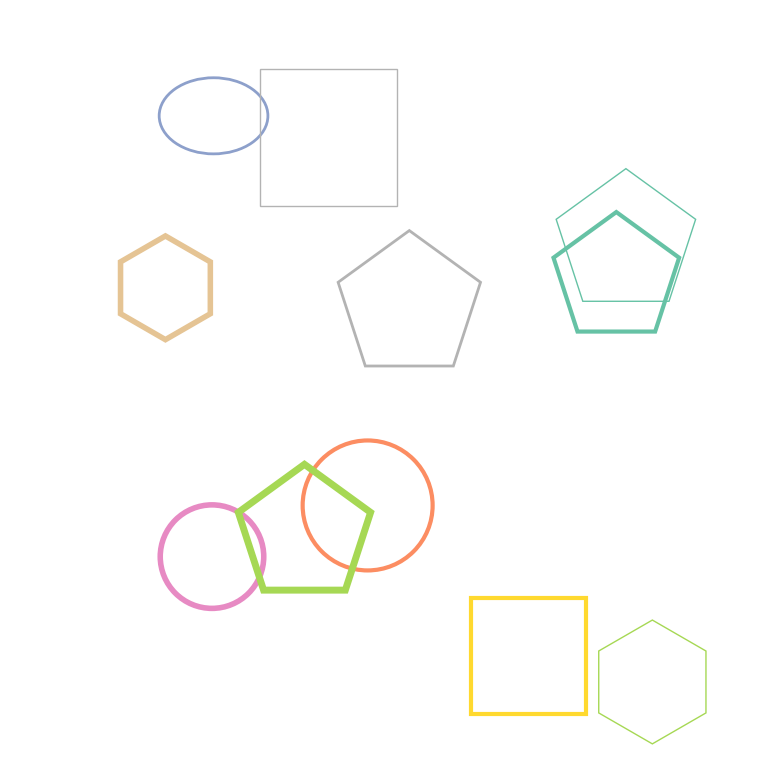[{"shape": "pentagon", "thickness": 0.5, "radius": 0.48, "center": [0.813, 0.686]}, {"shape": "pentagon", "thickness": 1.5, "radius": 0.43, "center": [0.8, 0.639]}, {"shape": "circle", "thickness": 1.5, "radius": 0.42, "center": [0.477, 0.344]}, {"shape": "oval", "thickness": 1, "radius": 0.35, "center": [0.277, 0.85]}, {"shape": "circle", "thickness": 2, "radius": 0.34, "center": [0.275, 0.277]}, {"shape": "hexagon", "thickness": 0.5, "radius": 0.4, "center": [0.847, 0.114]}, {"shape": "pentagon", "thickness": 2.5, "radius": 0.45, "center": [0.395, 0.307]}, {"shape": "square", "thickness": 1.5, "radius": 0.38, "center": [0.687, 0.148]}, {"shape": "hexagon", "thickness": 2, "radius": 0.34, "center": [0.215, 0.626]}, {"shape": "square", "thickness": 0.5, "radius": 0.44, "center": [0.427, 0.822]}, {"shape": "pentagon", "thickness": 1, "radius": 0.49, "center": [0.532, 0.603]}]